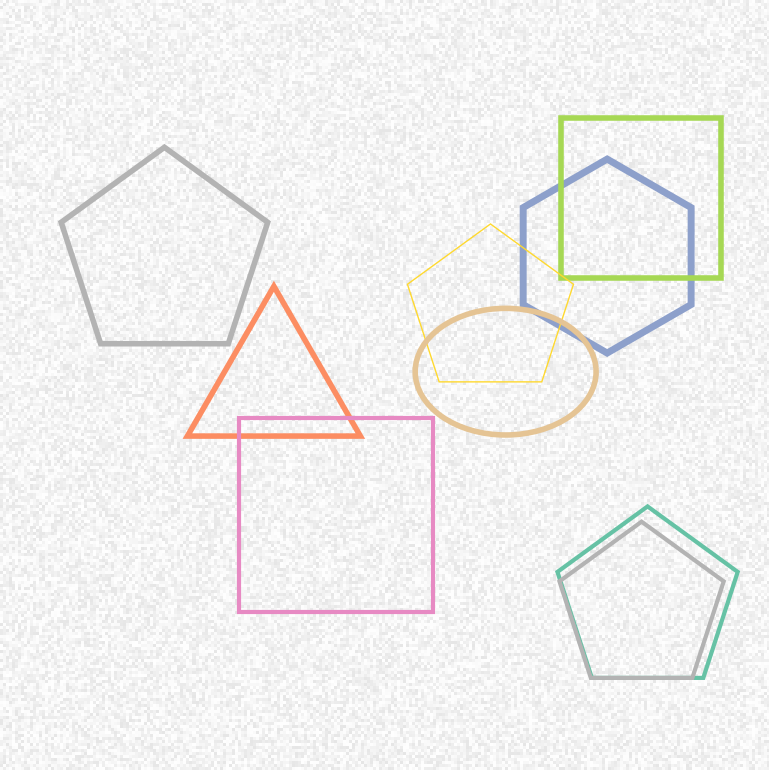[{"shape": "pentagon", "thickness": 1.5, "radius": 0.62, "center": [0.841, 0.219]}, {"shape": "triangle", "thickness": 2, "radius": 0.65, "center": [0.356, 0.499]}, {"shape": "hexagon", "thickness": 2.5, "radius": 0.63, "center": [0.789, 0.667]}, {"shape": "square", "thickness": 1.5, "radius": 0.63, "center": [0.436, 0.331]}, {"shape": "square", "thickness": 2, "radius": 0.52, "center": [0.833, 0.743]}, {"shape": "pentagon", "thickness": 0.5, "radius": 0.57, "center": [0.637, 0.596]}, {"shape": "oval", "thickness": 2, "radius": 0.59, "center": [0.657, 0.517]}, {"shape": "pentagon", "thickness": 2, "radius": 0.71, "center": [0.214, 0.668]}, {"shape": "pentagon", "thickness": 1.5, "radius": 0.56, "center": [0.833, 0.21]}]